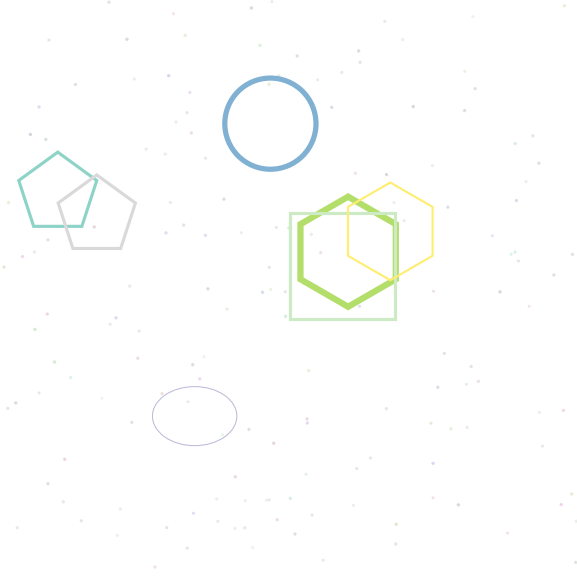[{"shape": "pentagon", "thickness": 1.5, "radius": 0.36, "center": [0.1, 0.665]}, {"shape": "oval", "thickness": 0.5, "radius": 0.37, "center": [0.337, 0.279]}, {"shape": "circle", "thickness": 2.5, "radius": 0.39, "center": [0.468, 0.785]}, {"shape": "hexagon", "thickness": 3, "radius": 0.48, "center": [0.603, 0.563]}, {"shape": "pentagon", "thickness": 1.5, "radius": 0.35, "center": [0.168, 0.626]}, {"shape": "square", "thickness": 1.5, "radius": 0.46, "center": [0.593, 0.539]}, {"shape": "hexagon", "thickness": 1, "radius": 0.42, "center": [0.676, 0.599]}]